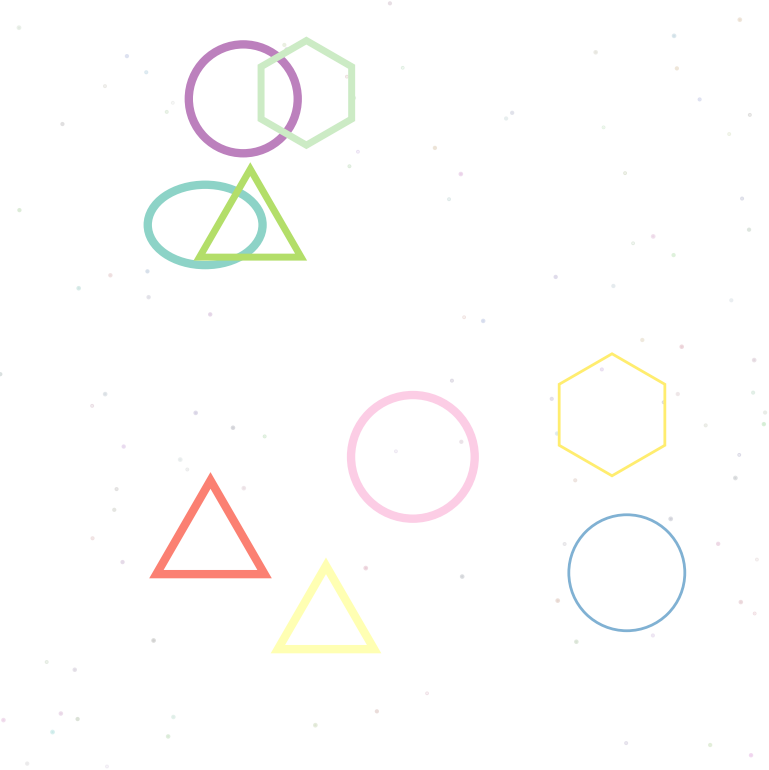[{"shape": "oval", "thickness": 3, "radius": 0.37, "center": [0.266, 0.708]}, {"shape": "triangle", "thickness": 3, "radius": 0.36, "center": [0.423, 0.193]}, {"shape": "triangle", "thickness": 3, "radius": 0.41, "center": [0.273, 0.295]}, {"shape": "circle", "thickness": 1, "radius": 0.38, "center": [0.814, 0.256]}, {"shape": "triangle", "thickness": 2.5, "radius": 0.38, "center": [0.325, 0.704]}, {"shape": "circle", "thickness": 3, "radius": 0.4, "center": [0.536, 0.407]}, {"shape": "circle", "thickness": 3, "radius": 0.35, "center": [0.316, 0.872]}, {"shape": "hexagon", "thickness": 2.5, "radius": 0.34, "center": [0.398, 0.879]}, {"shape": "hexagon", "thickness": 1, "radius": 0.4, "center": [0.795, 0.461]}]